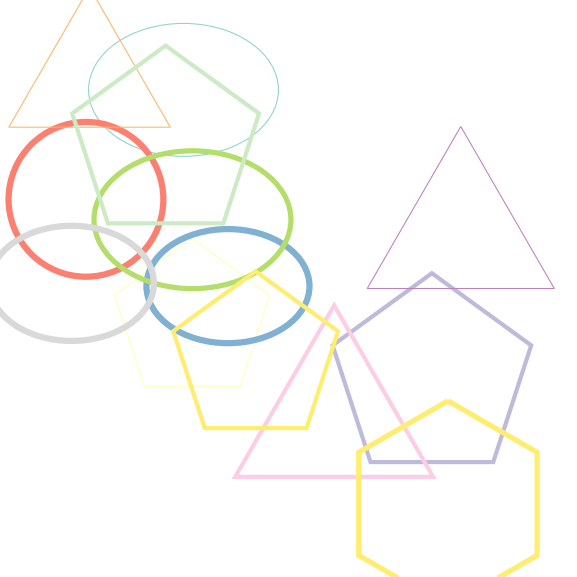[{"shape": "oval", "thickness": 0.5, "radius": 0.82, "center": [0.318, 0.844]}, {"shape": "pentagon", "thickness": 0.5, "radius": 0.71, "center": [0.333, 0.445]}, {"shape": "pentagon", "thickness": 2, "radius": 0.9, "center": [0.748, 0.345]}, {"shape": "circle", "thickness": 3, "radius": 0.67, "center": [0.149, 0.654]}, {"shape": "oval", "thickness": 3, "radius": 0.71, "center": [0.395, 0.504]}, {"shape": "triangle", "thickness": 0.5, "radius": 0.81, "center": [0.155, 0.86]}, {"shape": "oval", "thickness": 2.5, "radius": 0.85, "center": [0.333, 0.619]}, {"shape": "triangle", "thickness": 2, "radius": 0.99, "center": [0.579, 0.272]}, {"shape": "oval", "thickness": 3, "radius": 0.71, "center": [0.124, 0.508]}, {"shape": "triangle", "thickness": 0.5, "radius": 0.93, "center": [0.798, 0.593]}, {"shape": "pentagon", "thickness": 2, "radius": 0.85, "center": [0.287, 0.75]}, {"shape": "hexagon", "thickness": 2.5, "radius": 0.89, "center": [0.776, 0.127]}, {"shape": "pentagon", "thickness": 2, "radius": 0.75, "center": [0.443, 0.379]}]